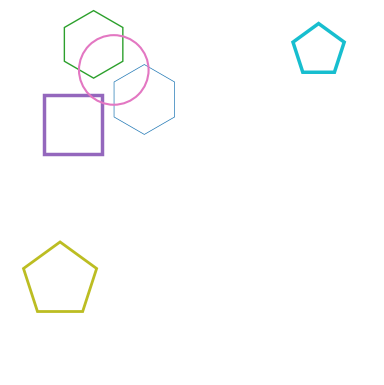[{"shape": "hexagon", "thickness": 0.5, "radius": 0.45, "center": [0.375, 0.742]}, {"shape": "hexagon", "thickness": 1, "radius": 0.44, "center": [0.243, 0.885]}, {"shape": "square", "thickness": 2.5, "radius": 0.38, "center": [0.19, 0.676]}, {"shape": "circle", "thickness": 1.5, "radius": 0.45, "center": [0.296, 0.818]}, {"shape": "pentagon", "thickness": 2, "radius": 0.5, "center": [0.156, 0.272]}, {"shape": "pentagon", "thickness": 2.5, "radius": 0.35, "center": [0.828, 0.869]}]